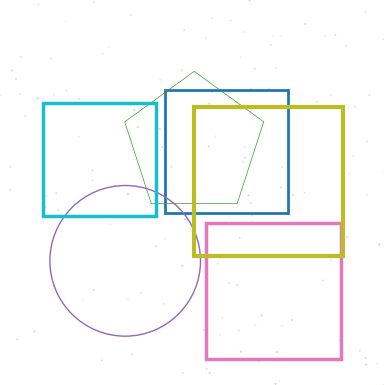[{"shape": "square", "thickness": 2, "radius": 0.8, "center": [0.589, 0.606]}, {"shape": "pentagon", "thickness": 0.5, "radius": 0.95, "center": [0.504, 0.625]}, {"shape": "circle", "thickness": 1, "radius": 0.98, "center": [0.325, 0.322]}, {"shape": "square", "thickness": 2.5, "radius": 0.88, "center": [0.71, 0.244]}, {"shape": "square", "thickness": 3, "radius": 0.97, "center": [0.697, 0.528]}, {"shape": "square", "thickness": 2.5, "radius": 0.74, "center": [0.258, 0.585]}]